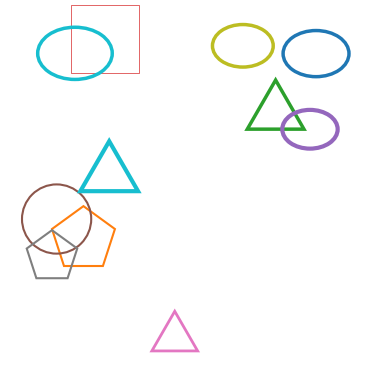[{"shape": "oval", "thickness": 2.5, "radius": 0.43, "center": [0.821, 0.861]}, {"shape": "pentagon", "thickness": 1.5, "radius": 0.43, "center": [0.217, 0.379]}, {"shape": "triangle", "thickness": 2.5, "radius": 0.42, "center": [0.716, 0.707]}, {"shape": "square", "thickness": 0.5, "radius": 0.44, "center": [0.272, 0.899]}, {"shape": "oval", "thickness": 3, "radius": 0.36, "center": [0.805, 0.664]}, {"shape": "circle", "thickness": 1.5, "radius": 0.45, "center": [0.147, 0.431]}, {"shape": "triangle", "thickness": 2, "radius": 0.34, "center": [0.454, 0.123]}, {"shape": "pentagon", "thickness": 1.5, "radius": 0.34, "center": [0.135, 0.333]}, {"shape": "oval", "thickness": 2.5, "radius": 0.39, "center": [0.631, 0.881]}, {"shape": "triangle", "thickness": 3, "radius": 0.43, "center": [0.284, 0.547]}, {"shape": "oval", "thickness": 2.5, "radius": 0.48, "center": [0.195, 0.861]}]